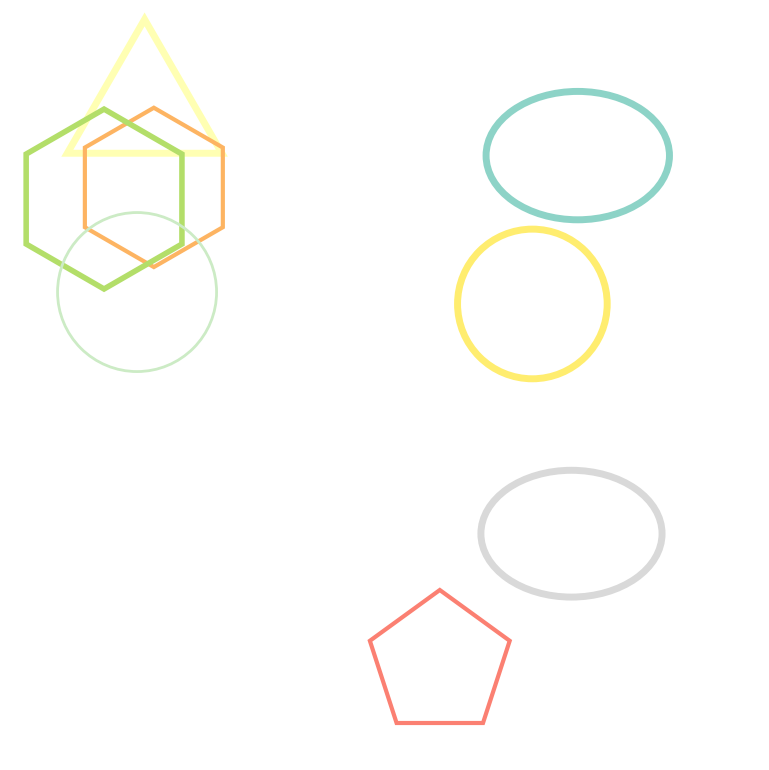[{"shape": "oval", "thickness": 2.5, "radius": 0.6, "center": [0.75, 0.798]}, {"shape": "triangle", "thickness": 2.5, "radius": 0.58, "center": [0.188, 0.859]}, {"shape": "pentagon", "thickness": 1.5, "radius": 0.48, "center": [0.571, 0.138]}, {"shape": "hexagon", "thickness": 1.5, "radius": 0.52, "center": [0.2, 0.757]}, {"shape": "hexagon", "thickness": 2, "radius": 0.58, "center": [0.135, 0.741]}, {"shape": "oval", "thickness": 2.5, "radius": 0.59, "center": [0.742, 0.307]}, {"shape": "circle", "thickness": 1, "radius": 0.52, "center": [0.178, 0.621]}, {"shape": "circle", "thickness": 2.5, "radius": 0.49, "center": [0.691, 0.605]}]